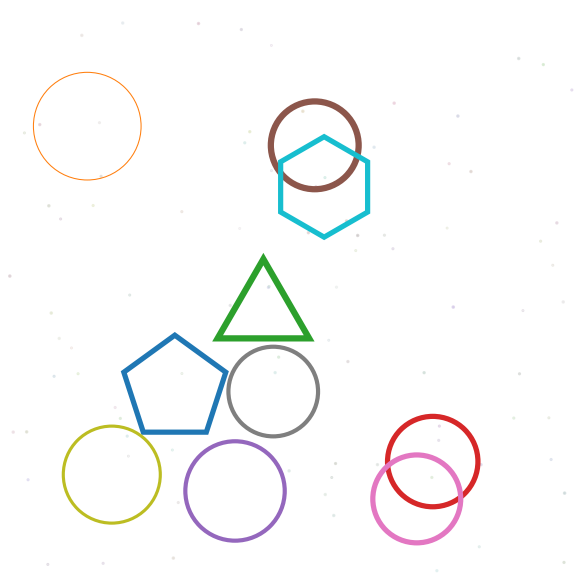[{"shape": "pentagon", "thickness": 2.5, "radius": 0.46, "center": [0.303, 0.326]}, {"shape": "circle", "thickness": 0.5, "radius": 0.47, "center": [0.151, 0.781]}, {"shape": "triangle", "thickness": 3, "radius": 0.46, "center": [0.456, 0.459]}, {"shape": "circle", "thickness": 2.5, "radius": 0.39, "center": [0.749, 0.2]}, {"shape": "circle", "thickness": 2, "radius": 0.43, "center": [0.407, 0.149]}, {"shape": "circle", "thickness": 3, "radius": 0.38, "center": [0.545, 0.747]}, {"shape": "circle", "thickness": 2.5, "radius": 0.38, "center": [0.722, 0.135]}, {"shape": "circle", "thickness": 2, "radius": 0.39, "center": [0.473, 0.321]}, {"shape": "circle", "thickness": 1.5, "radius": 0.42, "center": [0.194, 0.177]}, {"shape": "hexagon", "thickness": 2.5, "radius": 0.43, "center": [0.561, 0.675]}]